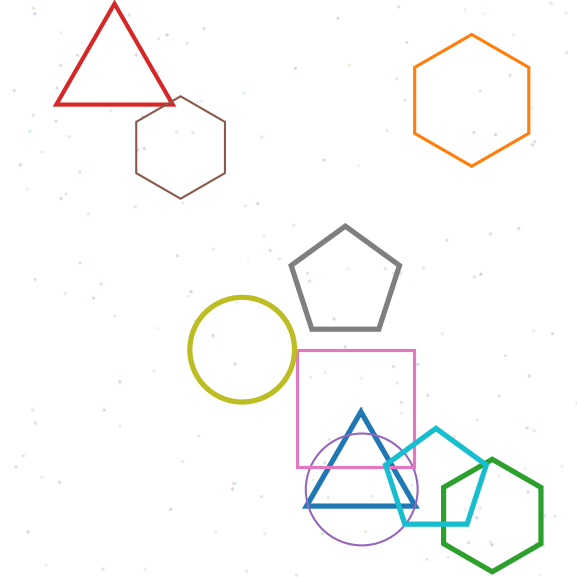[{"shape": "triangle", "thickness": 2.5, "radius": 0.54, "center": [0.625, 0.177]}, {"shape": "hexagon", "thickness": 1.5, "radius": 0.57, "center": [0.817, 0.825]}, {"shape": "hexagon", "thickness": 2.5, "radius": 0.49, "center": [0.852, 0.106]}, {"shape": "triangle", "thickness": 2, "radius": 0.58, "center": [0.198, 0.876]}, {"shape": "circle", "thickness": 1, "radius": 0.48, "center": [0.626, 0.152]}, {"shape": "hexagon", "thickness": 1, "radius": 0.44, "center": [0.313, 0.744]}, {"shape": "square", "thickness": 1.5, "radius": 0.5, "center": [0.615, 0.292]}, {"shape": "pentagon", "thickness": 2.5, "radius": 0.49, "center": [0.598, 0.509]}, {"shape": "circle", "thickness": 2.5, "radius": 0.45, "center": [0.419, 0.394]}, {"shape": "pentagon", "thickness": 2.5, "radius": 0.46, "center": [0.755, 0.166]}]